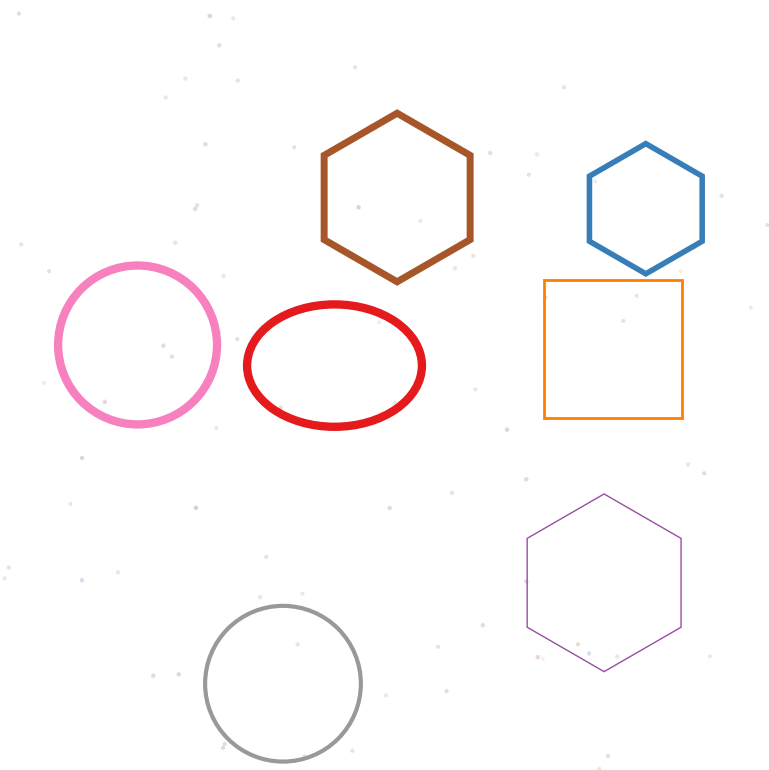[{"shape": "oval", "thickness": 3, "radius": 0.57, "center": [0.434, 0.525]}, {"shape": "hexagon", "thickness": 2, "radius": 0.42, "center": [0.839, 0.729]}, {"shape": "hexagon", "thickness": 0.5, "radius": 0.58, "center": [0.785, 0.243]}, {"shape": "square", "thickness": 1, "radius": 0.45, "center": [0.796, 0.547]}, {"shape": "hexagon", "thickness": 2.5, "radius": 0.55, "center": [0.516, 0.743]}, {"shape": "circle", "thickness": 3, "radius": 0.52, "center": [0.179, 0.552]}, {"shape": "circle", "thickness": 1.5, "radius": 0.51, "center": [0.368, 0.112]}]